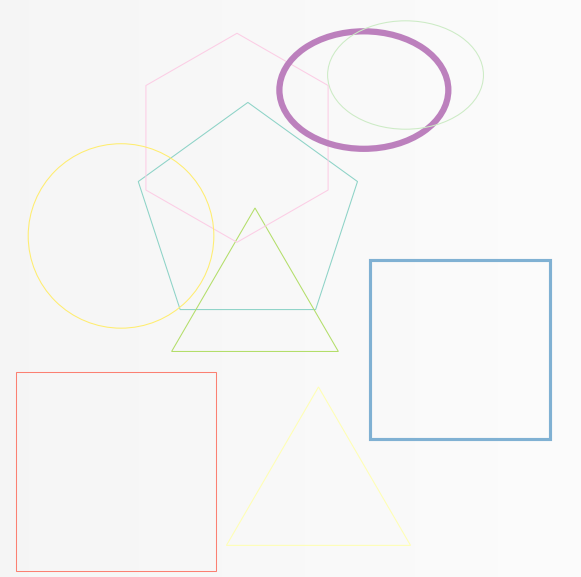[{"shape": "pentagon", "thickness": 0.5, "radius": 0.99, "center": [0.426, 0.624]}, {"shape": "triangle", "thickness": 0.5, "radius": 0.91, "center": [0.548, 0.146]}, {"shape": "square", "thickness": 0.5, "radius": 0.86, "center": [0.199, 0.182]}, {"shape": "square", "thickness": 1.5, "radius": 0.77, "center": [0.792, 0.394]}, {"shape": "triangle", "thickness": 0.5, "radius": 0.83, "center": [0.439, 0.473]}, {"shape": "hexagon", "thickness": 0.5, "radius": 0.9, "center": [0.408, 0.761]}, {"shape": "oval", "thickness": 3, "radius": 0.73, "center": [0.626, 0.843]}, {"shape": "oval", "thickness": 0.5, "radius": 0.67, "center": [0.698, 0.869]}, {"shape": "circle", "thickness": 0.5, "radius": 0.8, "center": [0.208, 0.591]}]